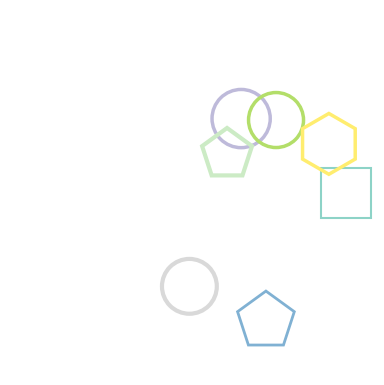[{"shape": "square", "thickness": 1.5, "radius": 0.33, "center": [0.898, 0.498]}, {"shape": "circle", "thickness": 2.5, "radius": 0.38, "center": [0.626, 0.692]}, {"shape": "pentagon", "thickness": 2, "radius": 0.39, "center": [0.691, 0.166]}, {"shape": "circle", "thickness": 2.5, "radius": 0.36, "center": [0.717, 0.688]}, {"shape": "circle", "thickness": 3, "radius": 0.36, "center": [0.492, 0.256]}, {"shape": "pentagon", "thickness": 3, "radius": 0.34, "center": [0.59, 0.599]}, {"shape": "hexagon", "thickness": 2.5, "radius": 0.39, "center": [0.854, 0.626]}]